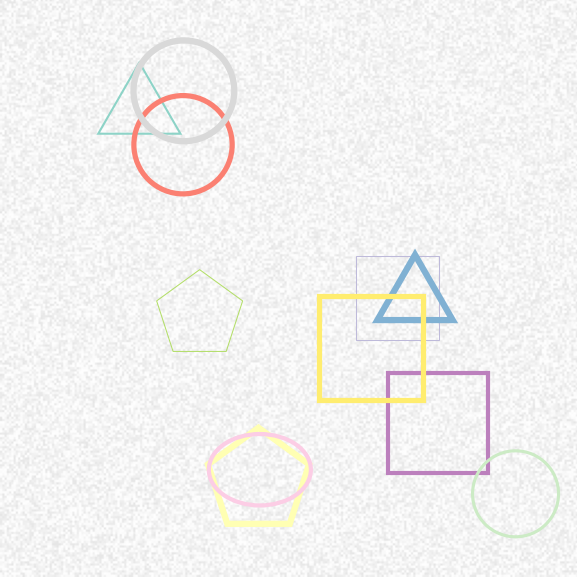[{"shape": "triangle", "thickness": 1, "radius": 0.41, "center": [0.241, 0.809]}, {"shape": "pentagon", "thickness": 3, "radius": 0.46, "center": [0.448, 0.166]}, {"shape": "square", "thickness": 0.5, "radius": 0.36, "center": [0.688, 0.483]}, {"shape": "circle", "thickness": 2.5, "radius": 0.43, "center": [0.317, 0.749]}, {"shape": "triangle", "thickness": 3, "radius": 0.38, "center": [0.719, 0.483]}, {"shape": "pentagon", "thickness": 0.5, "radius": 0.39, "center": [0.346, 0.454]}, {"shape": "oval", "thickness": 2, "radius": 0.44, "center": [0.45, 0.186]}, {"shape": "circle", "thickness": 3, "radius": 0.44, "center": [0.318, 0.842]}, {"shape": "square", "thickness": 2, "radius": 0.43, "center": [0.758, 0.267]}, {"shape": "circle", "thickness": 1.5, "radius": 0.37, "center": [0.893, 0.144]}, {"shape": "square", "thickness": 2.5, "radius": 0.45, "center": [0.642, 0.397]}]